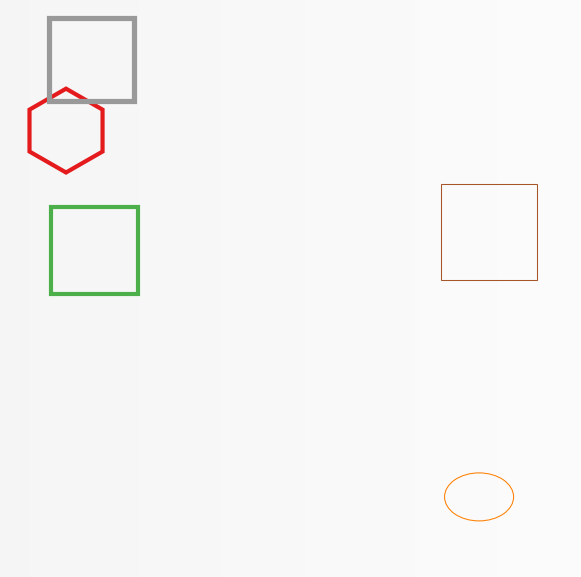[{"shape": "hexagon", "thickness": 2, "radius": 0.36, "center": [0.114, 0.773]}, {"shape": "square", "thickness": 2, "radius": 0.38, "center": [0.163, 0.565]}, {"shape": "oval", "thickness": 0.5, "radius": 0.3, "center": [0.824, 0.139]}, {"shape": "square", "thickness": 0.5, "radius": 0.42, "center": [0.841, 0.597]}, {"shape": "square", "thickness": 2.5, "radius": 0.36, "center": [0.157, 0.896]}]